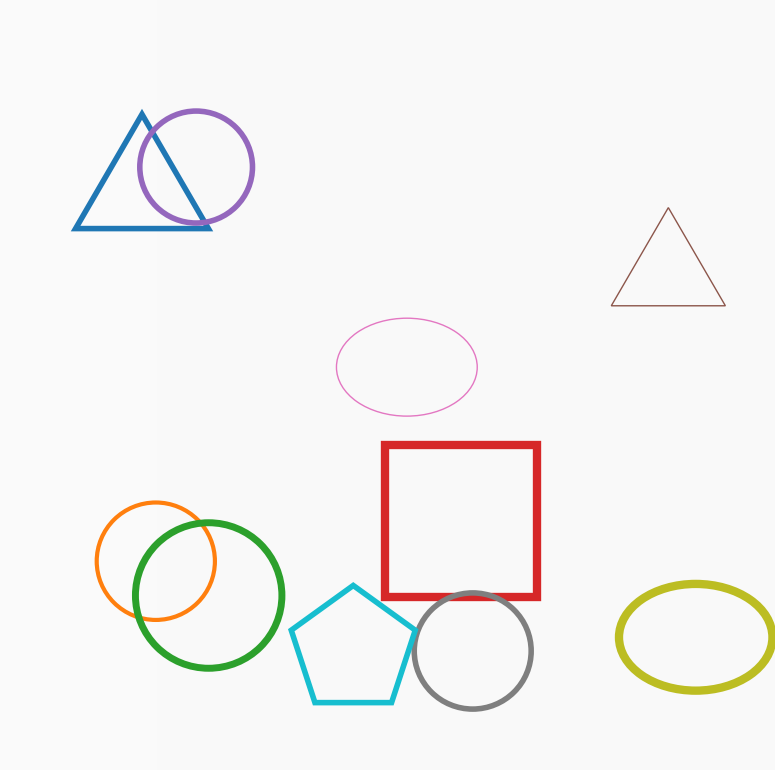[{"shape": "triangle", "thickness": 2, "radius": 0.49, "center": [0.183, 0.753]}, {"shape": "circle", "thickness": 1.5, "radius": 0.38, "center": [0.201, 0.271]}, {"shape": "circle", "thickness": 2.5, "radius": 0.47, "center": [0.269, 0.227]}, {"shape": "square", "thickness": 3, "radius": 0.49, "center": [0.595, 0.323]}, {"shape": "circle", "thickness": 2, "radius": 0.36, "center": [0.253, 0.783]}, {"shape": "triangle", "thickness": 0.5, "radius": 0.42, "center": [0.862, 0.645]}, {"shape": "oval", "thickness": 0.5, "radius": 0.45, "center": [0.525, 0.523]}, {"shape": "circle", "thickness": 2, "radius": 0.38, "center": [0.61, 0.155]}, {"shape": "oval", "thickness": 3, "radius": 0.5, "center": [0.898, 0.172]}, {"shape": "pentagon", "thickness": 2, "radius": 0.42, "center": [0.456, 0.156]}]